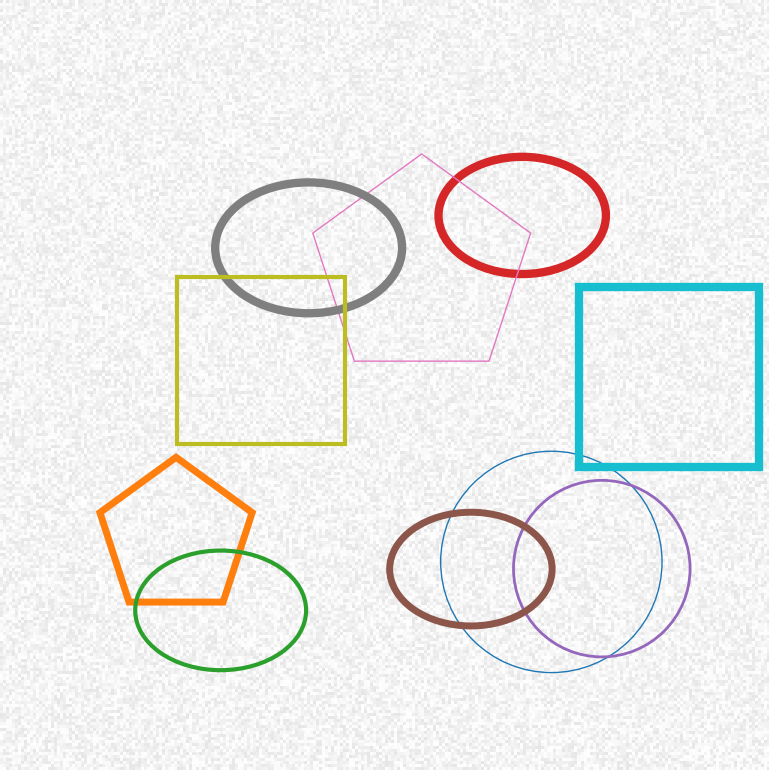[{"shape": "circle", "thickness": 0.5, "radius": 0.72, "center": [0.716, 0.27]}, {"shape": "pentagon", "thickness": 2.5, "radius": 0.52, "center": [0.229, 0.302]}, {"shape": "oval", "thickness": 1.5, "radius": 0.55, "center": [0.287, 0.207]}, {"shape": "oval", "thickness": 3, "radius": 0.54, "center": [0.678, 0.72]}, {"shape": "circle", "thickness": 1, "radius": 0.57, "center": [0.782, 0.262]}, {"shape": "oval", "thickness": 2.5, "radius": 0.53, "center": [0.612, 0.261]}, {"shape": "pentagon", "thickness": 0.5, "radius": 0.74, "center": [0.548, 0.651]}, {"shape": "oval", "thickness": 3, "radius": 0.61, "center": [0.401, 0.678]}, {"shape": "square", "thickness": 1.5, "radius": 0.54, "center": [0.339, 0.532]}, {"shape": "square", "thickness": 3, "radius": 0.58, "center": [0.869, 0.51]}]